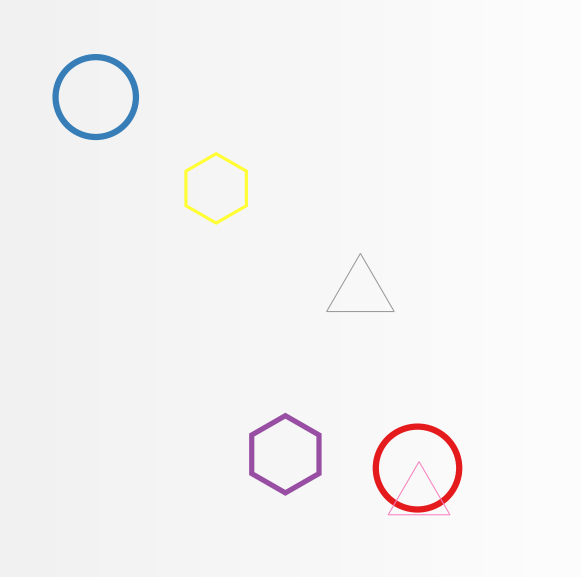[{"shape": "circle", "thickness": 3, "radius": 0.36, "center": [0.718, 0.189]}, {"shape": "circle", "thickness": 3, "radius": 0.35, "center": [0.165, 0.831]}, {"shape": "hexagon", "thickness": 2.5, "radius": 0.33, "center": [0.491, 0.213]}, {"shape": "hexagon", "thickness": 1.5, "radius": 0.3, "center": [0.372, 0.673]}, {"shape": "triangle", "thickness": 0.5, "radius": 0.31, "center": [0.721, 0.138]}, {"shape": "triangle", "thickness": 0.5, "radius": 0.34, "center": [0.62, 0.493]}]